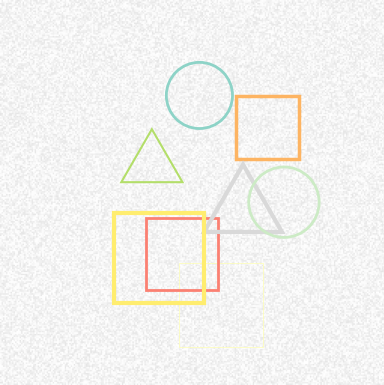[{"shape": "circle", "thickness": 2, "radius": 0.43, "center": [0.518, 0.752]}, {"shape": "square", "thickness": 0.5, "radius": 0.55, "center": [0.574, 0.208]}, {"shape": "square", "thickness": 2, "radius": 0.47, "center": [0.473, 0.34]}, {"shape": "square", "thickness": 2.5, "radius": 0.41, "center": [0.696, 0.669]}, {"shape": "triangle", "thickness": 1.5, "radius": 0.46, "center": [0.394, 0.573]}, {"shape": "triangle", "thickness": 3, "radius": 0.58, "center": [0.631, 0.456]}, {"shape": "circle", "thickness": 2, "radius": 0.46, "center": [0.738, 0.475]}, {"shape": "square", "thickness": 3, "radius": 0.59, "center": [0.413, 0.331]}]